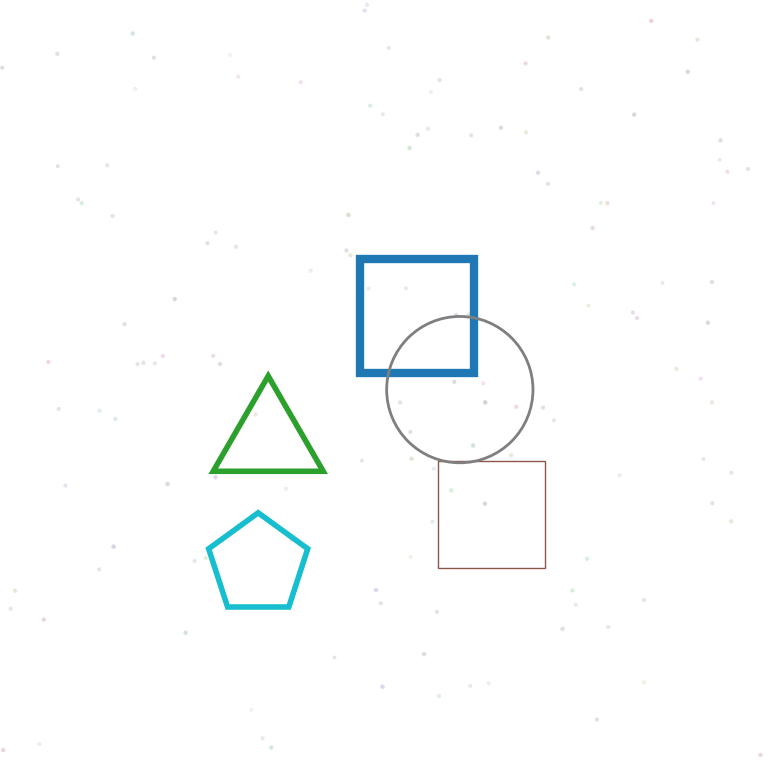[{"shape": "square", "thickness": 3, "radius": 0.37, "center": [0.541, 0.59]}, {"shape": "triangle", "thickness": 2, "radius": 0.41, "center": [0.348, 0.429]}, {"shape": "square", "thickness": 0.5, "radius": 0.35, "center": [0.638, 0.332]}, {"shape": "circle", "thickness": 1, "radius": 0.48, "center": [0.597, 0.494]}, {"shape": "pentagon", "thickness": 2, "radius": 0.34, "center": [0.335, 0.266]}]